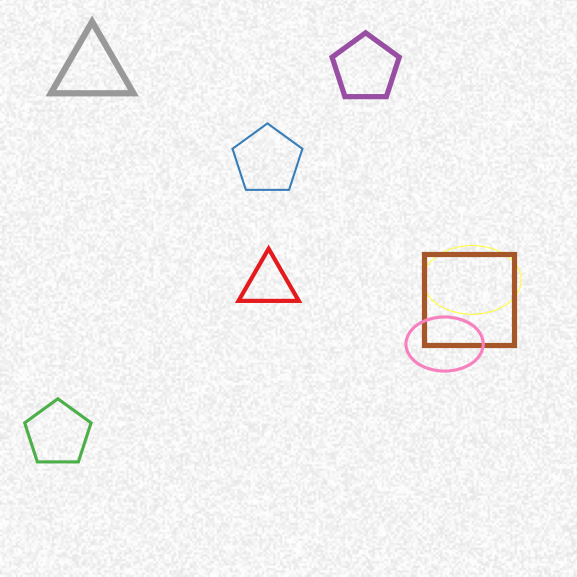[{"shape": "triangle", "thickness": 2, "radius": 0.3, "center": [0.465, 0.508]}, {"shape": "pentagon", "thickness": 1, "radius": 0.32, "center": [0.463, 0.722]}, {"shape": "pentagon", "thickness": 1.5, "radius": 0.3, "center": [0.1, 0.248]}, {"shape": "pentagon", "thickness": 2.5, "radius": 0.31, "center": [0.633, 0.881]}, {"shape": "oval", "thickness": 0.5, "radius": 0.42, "center": [0.817, 0.514]}, {"shape": "square", "thickness": 2.5, "radius": 0.39, "center": [0.812, 0.481]}, {"shape": "oval", "thickness": 1.5, "radius": 0.33, "center": [0.77, 0.403]}, {"shape": "triangle", "thickness": 3, "radius": 0.41, "center": [0.16, 0.879]}]